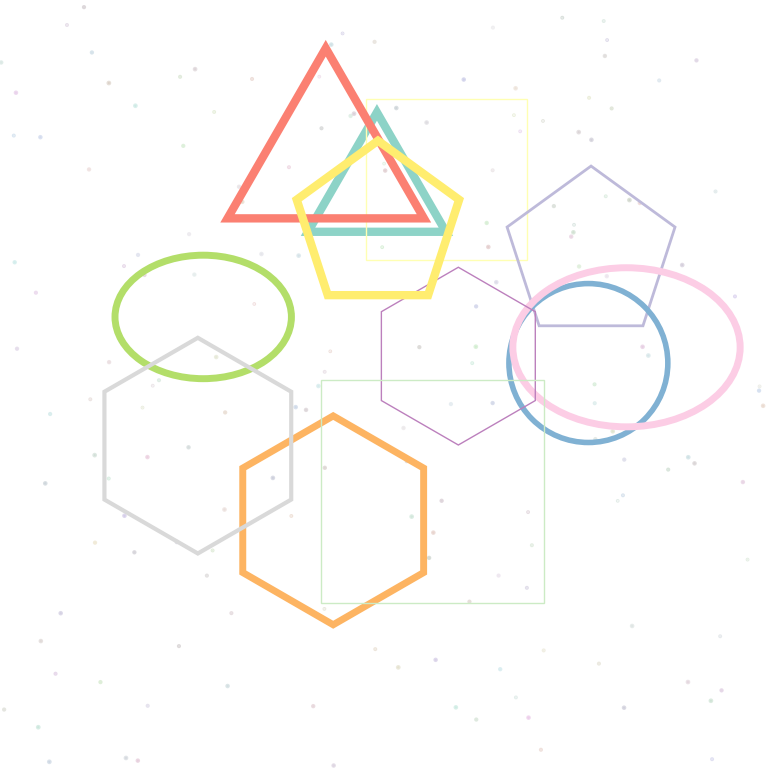[{"shape": "triangle", "thickness": 3, "radius": 0.52, "center": [0.49, 0.751]}, {"shape": "square", "thickness": 0.5, "radius": 0.52, "center": [0.58, 0.767]}, {"shape": "pentagon", "thickness": 1, "radius": 0.57, "center": [0.768, 0.67]}, {"shape": "triangle", "thickness": 3, "radius": 0.74, "center": [0.423, 0.79]}, {"shape": "circle", "thickness": 2, "radius": 0.52, "center": [0.764, 0.529]}, {"shape": "hexagon", "thickness": 2.5, "radius": 0.68, "center": [0.433, 0.324]}, {"shape": "oval", "thickness": 2.5, "radius": 0.57, "center": [0.264, 0.588]}, {"shape": "oval", "thickness": 2.5, "radius": 0.74, "center": [0.814, 0.549]}, {"shape": "hexagon", "thickness": 1.5, "radius": 0.7, "center": [0.257, 0.421]}, {"shape": "hexagon", "thickness": 0.5, "radius": 0.58, "center": [0.595, 0.537]}, {"shape": "square", "thickness": 0.5, "radius": 0.73, "center": [0.561, 0.362]}, {"shape": "pentagon", "thickness": 3, "radius": 0.55, "center": [0.491, 0.706]}]